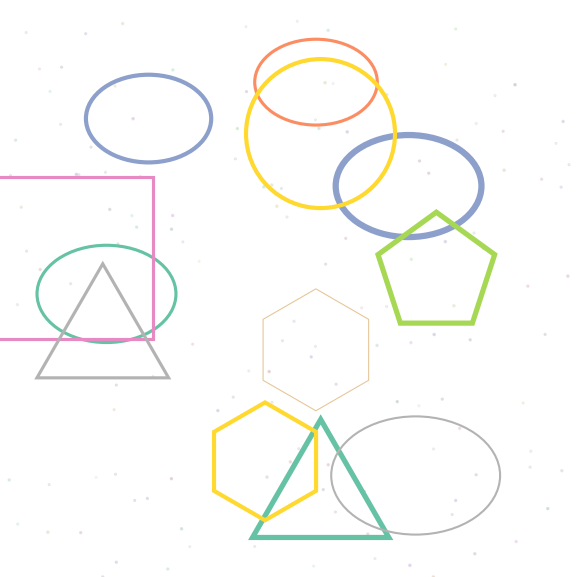[{"shape": "oval", "thickness": 1.5, "radius": 0.6, "center": [0.184, 0.49]}, {"shape": "triangle", "thickness": 2.5, "radius": 0.68, "center": [0.555, 0.137]}, {"shape": "oval", "thickness": 1.5, "radius": 0.53, "center": [0.547, 0.857]}, {"shape": "oval", "thickness": 2, "radius": 0.54, "center": [0.257, 0.794]}, {"shape": "oval", "thickness": 3, "radius": 0.63, "center": [0.707, 0.677]}, {"shape": "square", "thickness": 1.5, "radius": 0.7, "center": [0.125, 0.552]}, {"shape": "pentagon", "thickness": 2.5, "radius": 0.53, "center": [0.756, 0.525]}, {"shape": "hexagon", "thickness": 2, "radius": 0.51, "center": [0.459, 0.2]}, {"shape": "circle", "thickness": 2, "radius": 0.65, "center": [0.555, 0.768]}, {"shape": "hexagon", "thickness": 0.5, "radius": 0.53, "center": [0.547, 0.393]}, {"shape": "triangle", "thickness": 1.5, "radius": 0.66, "center": [0.178, 0.411]}, {"shape": "oval", "thickness": 1, "radius": 0.73, "center": [0.72, 0.176]}]